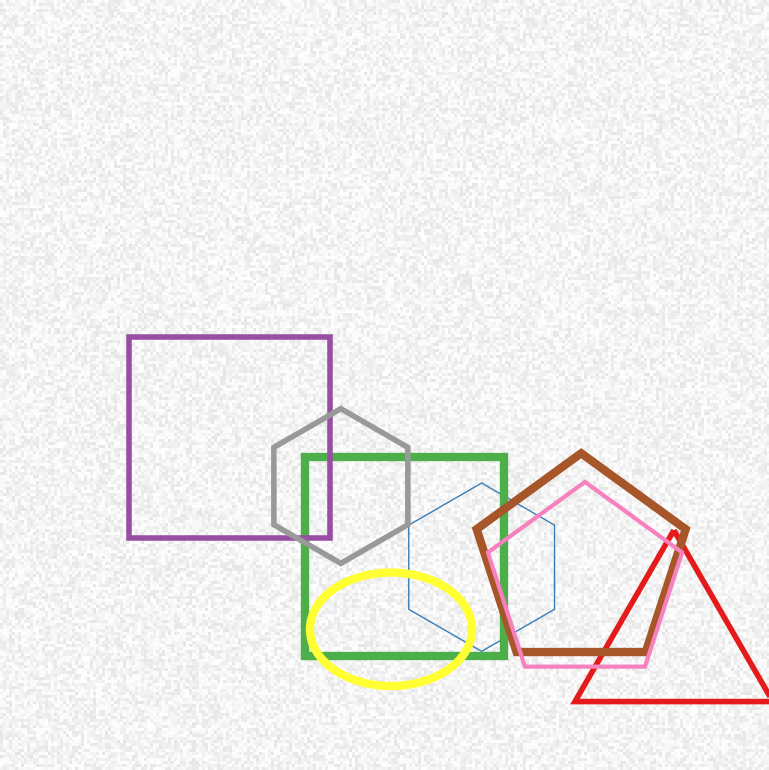[{"shape": "triangle", "thickness": 2, "radius": 0.74, "center": [0.875, 0.163]}, {"shape": "hexagon", "thickness": 0.5, "radius": 0.55, "center": [0.626, 0.263]}, {"shape": "square", "thickness": 3, "radius": 0.65, "center": [0.526, 0.277]}, {"shape": "square", "thickness": 2, "radius": 0.65, "center": [0.298, 0.432]}, {"shape": "oval", "thickness": 3, "radius": 0.53, "center": [0.508, 0.183]}, {"shape": "pentagon", "thickness": 3, "radius": 0.71, "center": [0.755, 0.269]}, {"shape": "pentagon", "thickness": 1.5, "radius": 0.66, "center": [0.76, 0.242]}, {"shape": "hexagon", "thickness": 2, "radius": 0.5, "center": [0.443, 0.369]}]